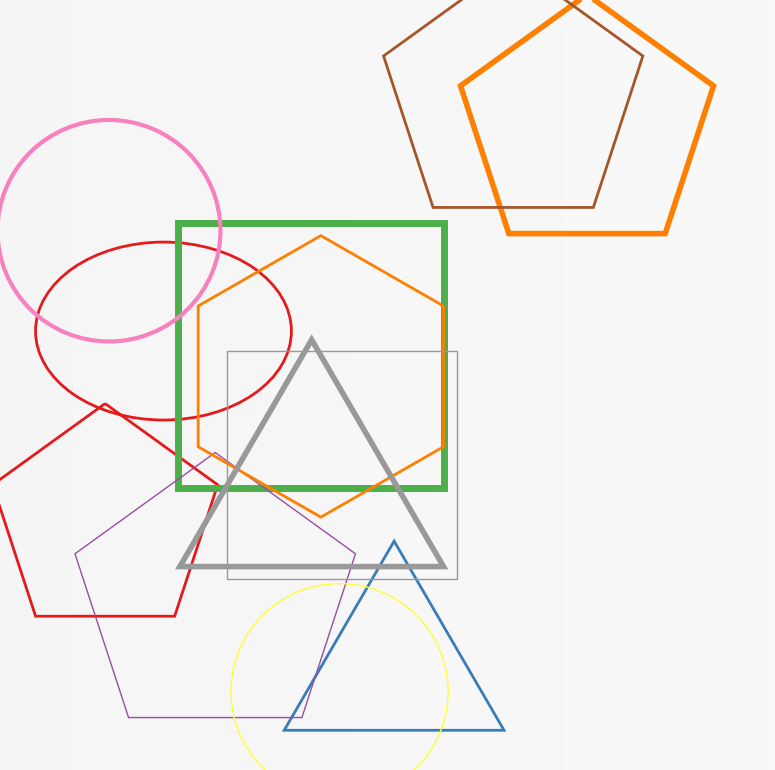[{"shape": "pentagon", "thickness": 1, "radius": 0.76, "center": [0.136, 0.323]}, {"shape": "oval", "thickness": 1, "radius": 0.83, "center": [0.211, 0.57]}, {"shape": "triangle", "thickness": 1, "radius": 0.82, "center": [0.509, 0.133]}, {"shape": "square", "thickness": 2.5, "radius": 0.86, "center": [0.402, 0.538]}, {"shape": "pentagon", "thickness": 0.5, "radius": 0.95, "center": [0.278, 0.222]}, {"shape": "pentagon", "thickness": 2, "radius": 0.86, "center": [0.757, 0.835]}, {"shape": "hexagon", "thickness": 1, "radius": 0.91, "center": [0.414, 0.511]}, {"shape": "circle", "thickness": 0.5, "radius": 0.7, "center": [0.438, 0.102]}, {"shape": "pentagon", "thickness": 1, "radius": 0.88, "center": [0.662, 0.873]}, {"shape": "circle", "thickness": 1.5, "radius": 0.72, "center": [0.141, 0.7]}, {"shape": "triangle", "thickness": 2, "radius": 0.98, "center": [0.402, 0.362]}, {"shape": "square", "thickness": 0.5, "radius": 0.74, "center": [0.441, 0.397]}]